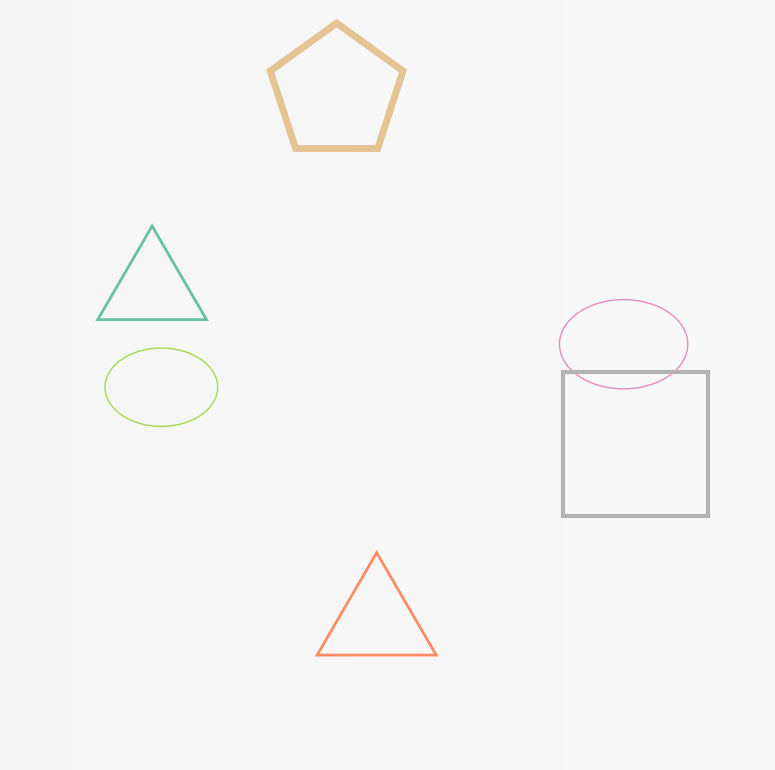[{"shape": "triangle", "thickness": 1, "radius": 0.41, "center": [0.196, 0.625]}, {"shape": "triangle", "thickness": 1, "radius": 0.44, "center": [0.486, 0.194]}, {"shape": "oval", "thickness": 0.5, "radius": 0.41, "center": [0.805, 0.553]}, {"shape": "oval", "thickness": 0.5, "radius": 0.36, "center": [0.208, 0.497]}, {"shape": "pentagon", "thickness": 2.5, "radius": 0.45, "center": [0.434, 0.88]}, {"shape": "square", "thickness": 1.5, "radius": 0.47, "center": [0.82, 0.423]}]